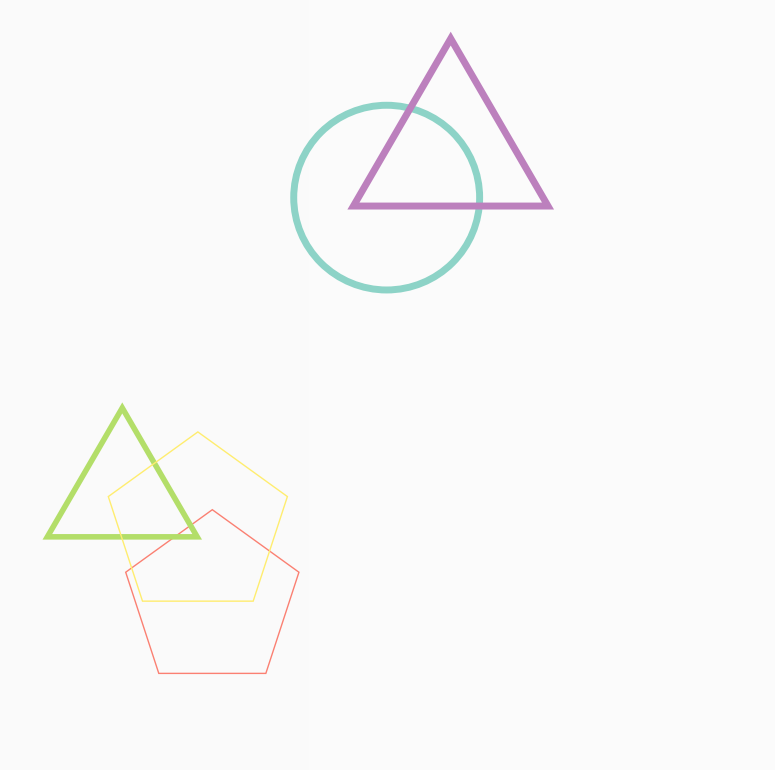[{"shape": "circle", "thickness": 2.5, "radius": 0.6, "center": [0.499, 0.743]}, {"shape": "pentagon", "thickness": 0.5, "radius": 0.59, "center": [0.274, 0.221]}, {"shape": "triangle", "thickness": 2, "radius": 0.56, "center": [0.158, 0.359]}, {"shape": "triangle", "thickness": 2.5, "radius": 0.72, "center": [0.582, 0.805]}, {"shape": "pentagon", "thickness": 0.5, "radius": 0.61, "center": [0.255, 0.318]}]